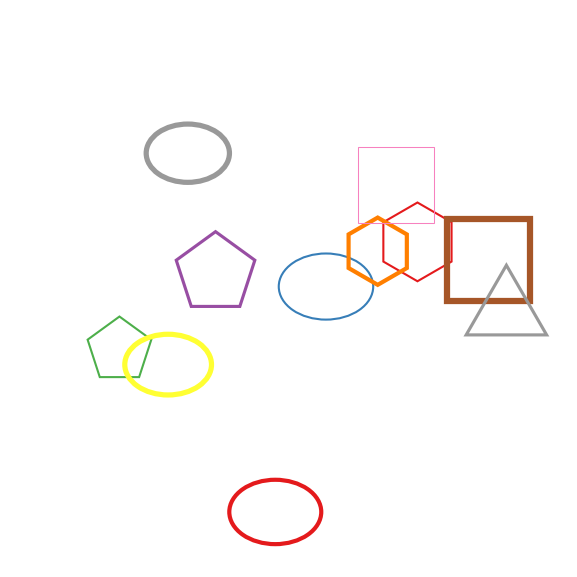[{"shape": "oval", "thickness": 2, "radius": 0.4, "center": [0.477, 0.113]}, {"shape": "hexagon", "thickness": 1, "radius": 0.34, "center": [0.723, 0.58]}, {"shape": "oval", "thickness": 1, "radius": 0.41, "center": [0.564, 0.503]}, {"shape": "pentagon", "thickness": 1, "radius": 0.29, "center": [0.207, 0.393]}, {"shape": "pentagon", "thickness": 1.5, "radius": 0.36, "center": [0.373, 0.526]}, {"shape": "hexagon", "thickness": 2, "radius": 0.29, "center": [0.654, 0.564]}, {"shape": "oval", "thickness": 2.5, "radius": 0.38, "center": [0.291, 0.368]}, {"shape": "square", "thickness": 3, "radius": 0.36, "center": [0.846, 0.549]}, {"shape": "square", "thickness": 0.5, "radius": 0.33, "center": [0.686, 0.679]}, {"shape": "triangle", "thickness": 1.5, "radius": 0.4, "center": [0.877, 0.459]}, {"shape": "oval", "thickness": 2.5, "radius": 0.36, "center": [0.325, 0.734]}]